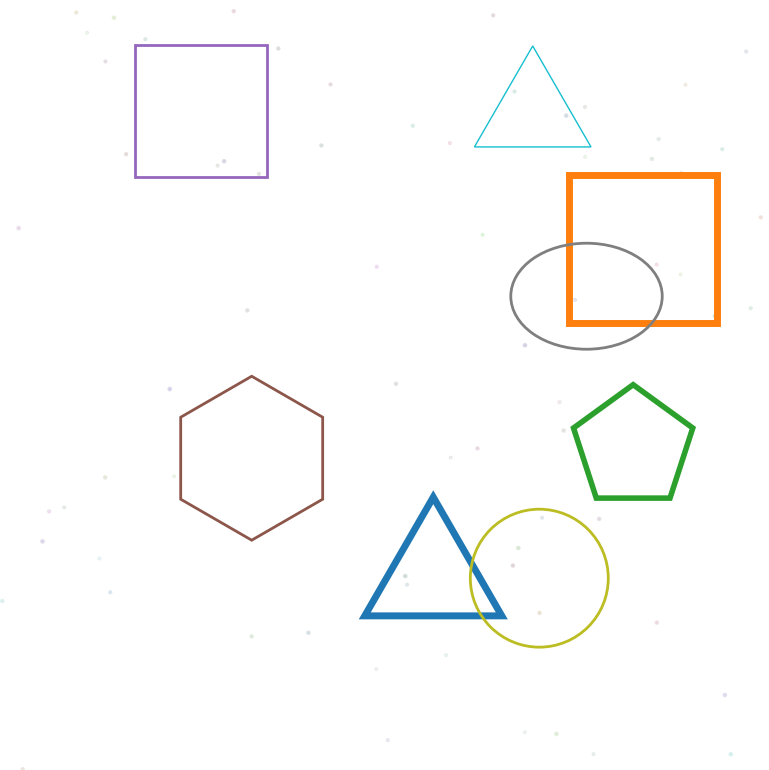[{"shape": "triangle", "thickness": 2.5, "radius": 0.51, "center": [0.563, 0.252]}, {"shape": "square", "thickness": 2.5, "radius": 0.48, "center": [0.835, 0.676]}, {"shape": "pentagon", "thickness": 2, "radius": 0.41, "center": [0.822, 0.419]}, {"shape": "square", "thickness": 1, "radius": 0.43, "center": [0.261, 0.856]}, {"shape": "hexagon", "thickness": 1, "radius": 0.53, "center": [0.327, 0.405]}, {"shape": "oval", "thickness": 1, "radius": 0.49, "center": [0.762, 0.615]}, {"shape": "circle", "thickness": 1, "radius": 0.45, "center": [0.7, 0.249]}, {"shape": "triangle", "thickness": 0.5, "radius": 0.44, "center": [0.692, 0.853]}]